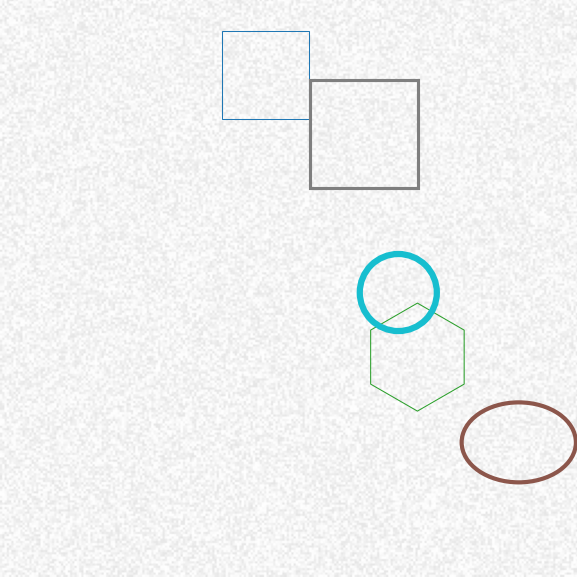[{"shape": "square", "thickness": 0.5, "radius": 0.38, "center": [0.46, 0.87]}, {"shape": "hexagon", "thickness": 0.5, "radius": 0.47, "center": [0.723, 0.381]}, {"shape": "oval", "thickness": 2, "radius": 0.49, "center": [0.898, 0.233]}, {"shape": "square", "thickness": 1.5, "radius": 0.47, "center": [0.631, 0.767]}, {"shape": "circle", "thickness": 3, "radius": 0.33, "center": [0.69, 0.493]}]